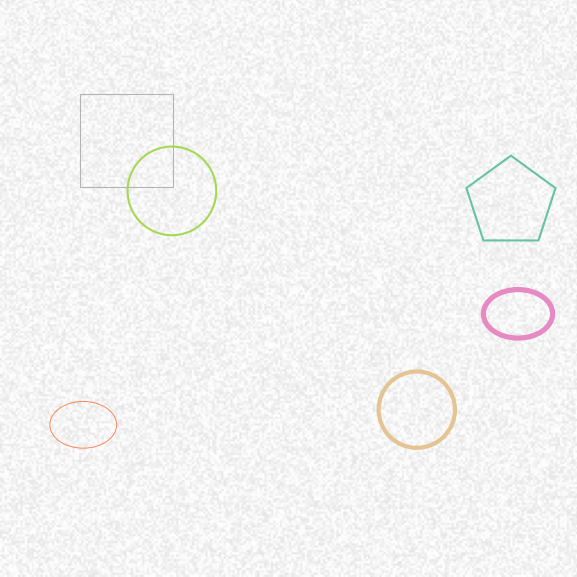[{"shape": "pentagon", "thickness": 1, "radius": 0.41, "center": [0.885, 0.648]}, {"shape": "oval", "thickness": 0.5, "radius": 0.29, "center": [0.144, 0.264]}, {"shape": "oval", "thickness": 2.5, "radius": 0.3, "center": [0.897, 0.456]}, {"shape": "circle", "thickness": 1, "radius": 0.38, "center": [0.298, 0.669]}, {"shape": "circle", "thickness": 2, "radius": 0.33, "center": [0.722, 0.29]}, {"shape": "square", "thickness": 0.5, "radius": 0.4, "center": [0.219, 0.756]}]